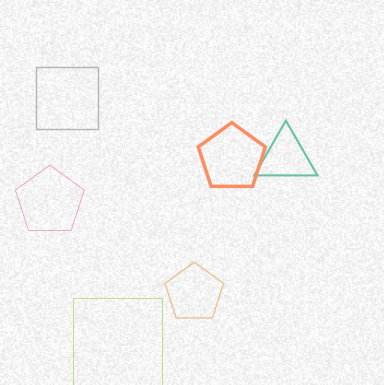[{"shape": "triangle", "thickness": 1.5, "radius": 0.47, "center": [0.742, 0.592]}, {"shape": "pentagon", "thickness": 2.5, "radius": 0.46, "center": [0.602, 0.59]}, {"shape": "pentagon", "thickness": 0.5, "radius": 0.47, "center": [0.129, 0.477]}, {"shape": "square", "thickness": 0.5, "radius": 0.58, "center": [0.305, 0.112]}, {"shape": "pentagon", "thickness": 1, "radius": 0.4, "center": [0.505, 0.239]}, {"shape": "square", "thickness": 1, "radius": 0.4, "center": [0.175, 0.746]}]